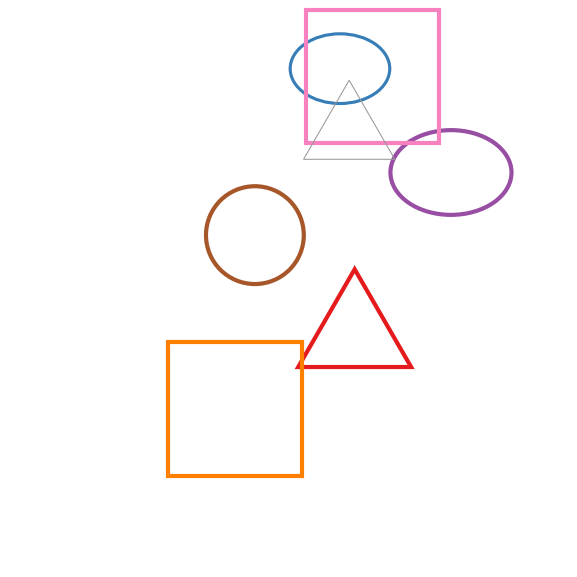[{"shape": "triangle", "thickness": 2, "radius": 0.56, "center": [0.614, 0.42]}, {"shape": "oval", "thickness": 1.5, "radius": 0.43, "center": [0.589, 0.88]}, {"shape": "oval", "thickness": 2, "radius": 0.52, "center": [0.781, 0.7]}, {"shape": "square", "thickness": 2, "radius": 0.58, "center": [0.407, 0.291]}, {"shape": "circle", "thickness": 2, "radius": 0.42, "center": [0.441, 0.592]}, {"shape": "square", "thickness": 2, "radius": 0.58, "center": [0.645, 0.867]}, {"shape": "triangle", "thickness": 0.5, "radius": 0.46, "center": [0.605, 0.769]}]